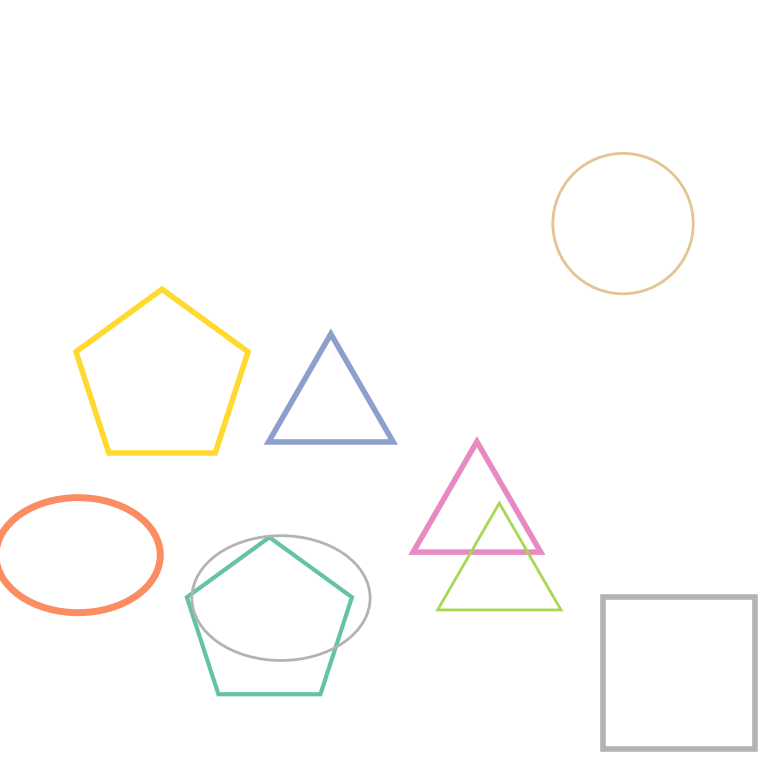[{"shape": "pentagon", "thickness": 1.5, "radius": 0.56, "center": [0.35, 0.19]}, {"shape": "oval", "thickness": 2.5, "radius": 0.53, "center": [0.101, 0.279]}, {"shape": "triangle", "thickness": 2, "radius": 0.47, "center": [0.43, 0.473]}, {"shape": "triangle", "thickness": 2, "radius": 0.48, "center": [0.619, 0.331]}, {"shape": "triangle", "thickness": 1, "radius": 0.46, "center": [0.648, 0.254]}, {"shape": "pentagon", "thickness": 2, "radius": 0.59, "center": [0.21, 0.507]}, {"shape": "circle", "thickness": 1, "radius": 0.46, "center": [0.809, 0.71]}, {"shape": "square", "thickness": 2, "radius": 0.49, "center": [0.882, 0.126]}, {"shape": "oval", "thickness": 1, "radius": 0.58, "center": [0.365, 0.223]}]